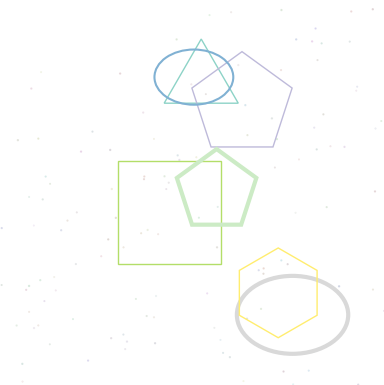[{"shape": "triangle", "thickness": 1, "radius": 0.56, "center": [0.523, 0.787]}, {"shape": "pentagon", "thickness": 1, "radius": 0.68, "center": [0.629, 0.729]}, {"shape": "oval", "thickness": 1.5, "radius": 0.51, "center": [0.504, 0.8]}, {"shape": "square", "thickness": 1, "radius": 0.67, "center": [0.44, 0.448]}, {"shape": "oval", "thickness": 3, "radius": 0.72, "center": [0.76, 0.182]}, {"shape": "pentagon", "thickness": 3, "radius": 0.54, "center": [0.563, 0.504]}, {"shape": "hexagon", "thickness": 1, "radius": 0.58, "center": [0.723, 0.239]}]